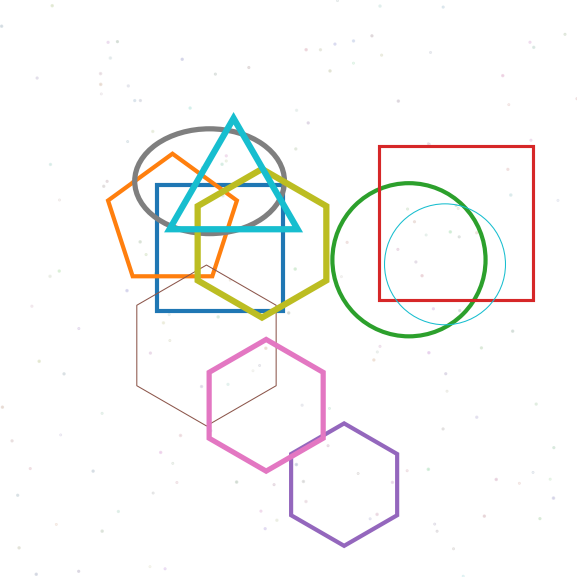[{"shape": "square", "thickness": 2, "radius": 0.55, "center": [0.381, 0.57]}, {"shape": "pentagon", "thickness": 2, "radius": 0.59, "center": [0.299, 0.616]}, {"shape": "circle", "thickness": 2, "radius": 0.66, "center": [0.708, 0.549]}, {"shape": "square", "thickness": 1.5, "radius": 0.66, "center": [0.789, 0.613]}, {"shape": "hexagon", "thickness": 2, "radius": 0.53, "center": [0.596, 0.16]}, {"shape": "hexagon", "thickness": 0.5, "radius": 0.7, "center": [0.358, 0.401]}, {"shape": "hexagon", "thickness": 2.5, "radius": 0.57, "center": [0.461, 0.297]}, {"shape": "oval", "thickness": 2.5, "radius": 0.65, "center": [0.363, 0.685]}, {"shape": "hexagon", "thickness": 3, "radius": 0.64, "center": [0.454, 0.578]}, {"shape": "circle", "thickness": 0.5, "radius": 0.52, "center": [0.771, 0.541]}, {"shape": "triangle", "thickness": 3, "radius": 0.64, "center": [0.404, 0.666]}]